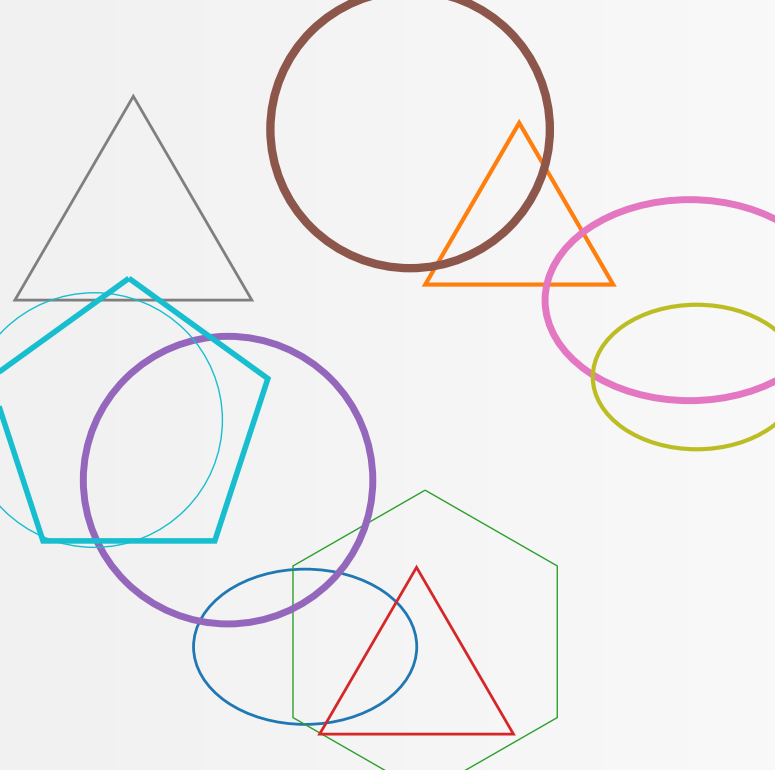[{"shape": "oval", "thickness": 1, "radius": 0.72, "center": [0.394, 0.16]}, {"shape": "triangle", "thickness": 1.5, "radius": 0.7, "center": [0.67, 0.7]}, {"shape": "hexagon", "thickness": 0.5, "radius": 0.98, "center": [0.549, 0.167]}, {"shape": "triangle", "thickness": 1, "radius": 0.72, "center": [0.537, 0.119]}, {"shape": "circle", "thickness": 2.5, "radius": 0.93, "center": [0.294, 0.376]}, {"shape": "circle", "thickness": 3, "radius": 0.9, "center": [0.529, 0.832]}, {"shape": "oval", "thickness": 2.5, "radius": 0.93, "center": [0.89, 0.61]}, {"shape": "triangle", "thickness": 1, "radius": 0.88, "center": [0.172, 0.698]}, {"shape": "oval", "thickness": 1.5, "radius": 0.67, "center": [0.899, 0.51]}, {"shape": "circle", "thickness": 0.5, "radius": 0.83, "center": [0.122, 0.454]}, {"shape": "pentagon", "thickness": 2, "radius": 0.94, "center": [0.166, 0.45]}]